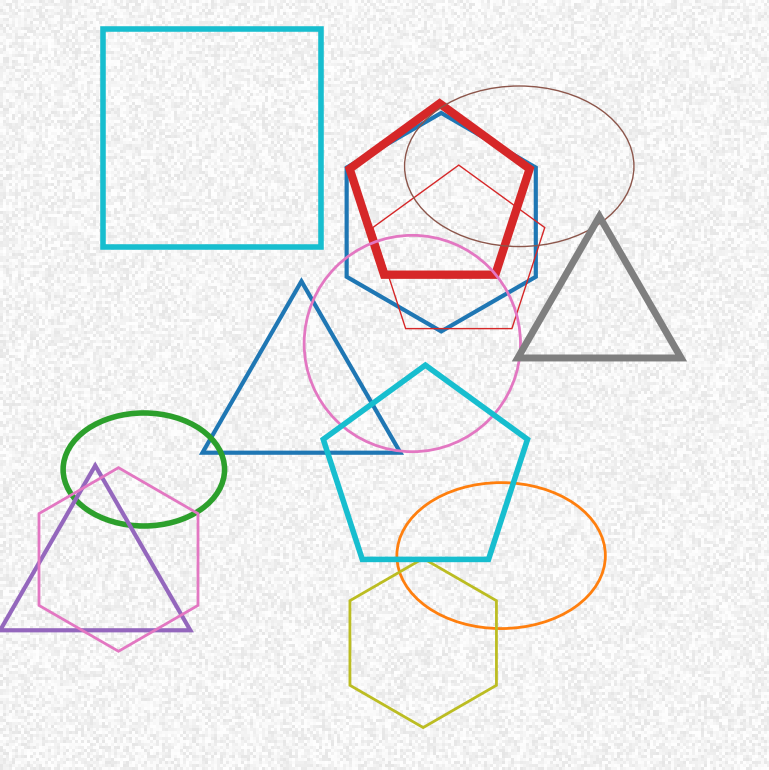[{"shape": "hexagon", "thickness": 1.5, "radius": 0.71, "center": [0.573, 0.711]}, {"shape": "triangle", "thickness": 1.5, "radius": 0.74, "center": [0.391, 0.486]}, {"shape": "oval", "thickness": 1, "radius": 0.68, "center": [0.651, 0.278]}, {"shape": "oval", "thickness": 2, "radius": 0.52, "center": [0.187, 0.39]}, {"shape": "pentagon", "thickness": 0.5, "radius": 0.59, "center": [0.596, 0.668]}, {"shape": "pentagon", "thickness": 3, "radius": 0.61, "center": [0.571, 0.743]}, {"shape": "triangle", "thickness": 1.5, "radius": 0.71, "center": [0.124, 0.253]}, {"shape": "oval", "thickness": 0.5, "radius": 0.74, "center": [0.674, 0.784]}, {"shape": "circle", "thickness": 1, "radius": 0.7, "center": [0.535, 0.554]}, {"shape": "hexagon", "thickness": 1, "radius": 0.6, "center": [0.154, 0.273]}, {"shape": "triangle", "thickness": 2.5, "radius": 0.61, "center": [0.778, 0.596]}, {"shape": "hexagon", "thickness": 1, "radius": 0.55, "center": [0.55, 0.165]}, {"shape": "pentagon", "thickness": 2, "radius": 0.7, "center": [0.552, 0.386]}, {"shape": "square", "thickness": 2, "radius": 0.71, "center": [0.275, 0.821]}]